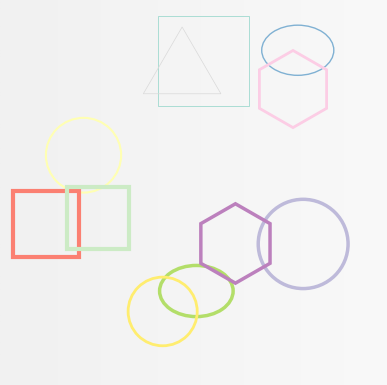[{"shape": "square", "thickness": 0.5, "radius": 0.59, "center": [0.525, 0.841]}, {"shape": "circle", "thickness": 1.5, "radius": 0.49, "center": [0.216, 0.597]}, {"shape": "circle", "thickness": 2.5, "radius": 0.58, "center": [0.782, 0.366]}, {"shape": "square", "thickness": 3, "radius": 0.43, "center": [0.119, 0.417]}, {"shape": "oval", "thickness": 1, "radius": 0.47, "center": [0.768, 0.869]}, {"shape": "oval", "thickness": 2.5, "radius": 0.47, "center": [0.507, 0.244]}, {"shape": "hexagon", "thickness": 2, "radius": 0.5, "center": [0.756, 0.769]}, {"shape": "triangle", "thickness": 0.5, "radius": 0.58, "center": [0.47, 0.814]}, {"shape": "hexagon", "thickness": 2.5, "radius": 0.52, "center": [0.608, 0.368]}, {"shape": "square", "thickness": 3, "radius": 0.4, "center": [0.253, 0.433]}, {"shape": "circle", "thickness": 2, "radius": 0.45, "center": [0.42, 0.191]}]